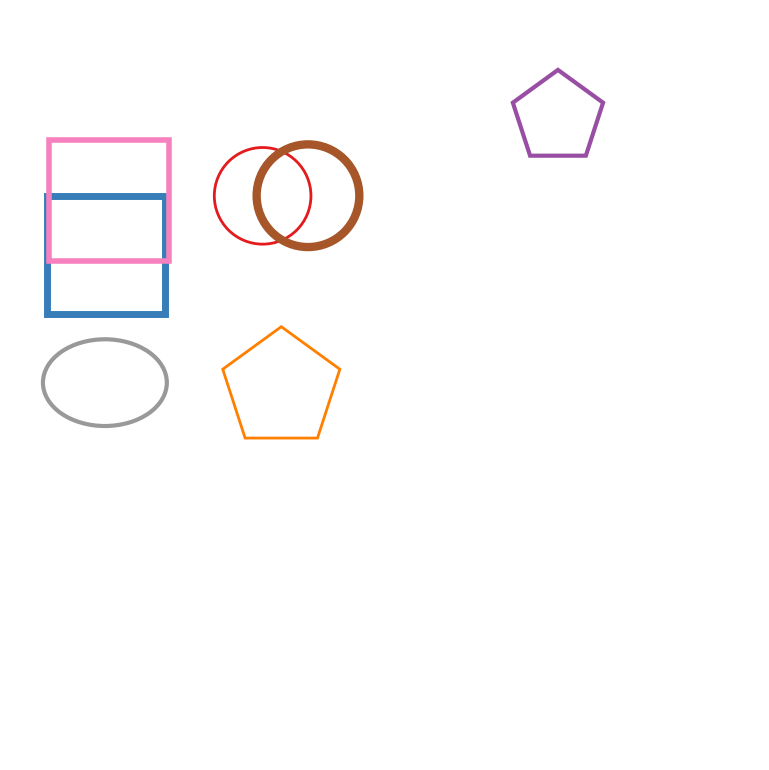[{"shape": "circle", "thickness": 1, "radius": 0.31, "center": [0.341, 0.746]}, {"shape": "square", "thickness": 2.5, "radius": 0.38, "center": [0.137, 0.669]}, {"shape": "pentagon", "thickness": 1.5, "radius": 0.31, "center": [0.725, 0.848]}, {"shape": "pentagon", "thickness": 1, "radius": 0.4, "center": [0.365, 0.496]}, {"shape": "circle", "thickness": 3, "radius": 0.33, "center": [0.4, 0.746]}, {"shape": "square", "thickness": 2, "radius": 0.39, "center": [0.142, 0.74]}, {"shape": "oval", "thickness": 1.5, "radius": 0.4, "center": [0.136, 0.503]}]